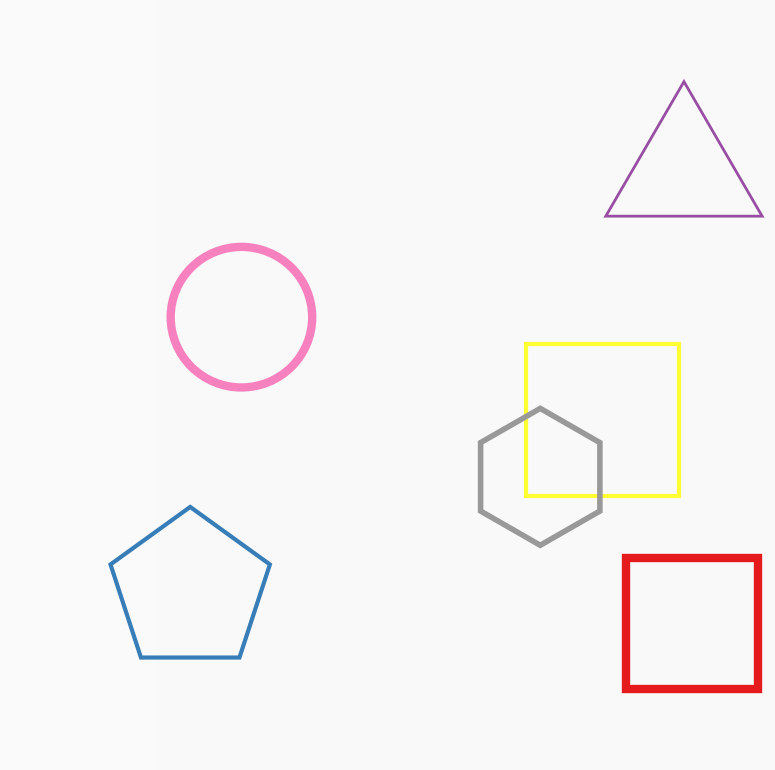[{"shape": "square", "thickness": 3, "radius": 0.43, "center": [0.893, 0.191]}, {"shape": "pentagon", "thickness": 1.5, "radius": 0.54, "center": [0.245, 0.234]}, {"shape": "triangle", "thickness": 1, "radius": 0.58, "center": [0.883, 0.777]}, {"shape": "square", "thickness": 1.5, "radius": 0.49, "center": [0.778, 0.454]}, {"shape": "circle", "thickness": 3, "radius": 0.46, "center": [0.312, 0.588]}, {"shape": "hexagon", "thickness": 2, "radius": 0.44, "center": [0.697, 0.381]}]